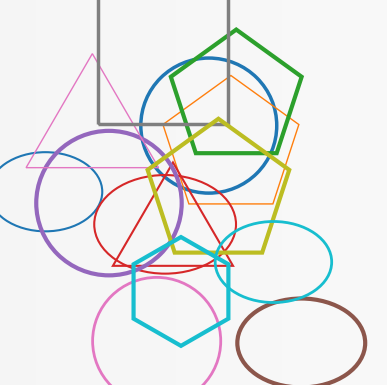[{"shape": "oval", "thickness": 1.5, "radius": 0.73, "center": [0.117, 0.502]}, {"shape": "circle", "thickness": 2.5, "radius": 0.88, "center": [0.539, 0.674]}, {"shape": "pentagon", "thickness": 1, "radius": 0.92, "center": [0.596, 0.62]}, {"shape": "pentagon", "thickness": 3, "radius": 0.89, "center": [0.61, 0.746]}, {"shape": "oval", "thickness": 1.5, "radius": 0.91, "center": [0.426, 0.417]}, {"shape": "triangle", "thickness": 1.5, "radius": 0.89, "center": [0.446, 0.399]}, {"shape": "circle", "thickness": 3, "radius": 0.94, "center": [0.281, 0.472]}, {"shape": "oval", "thickness": 3, "radius": 0.82, "center": [0.777, 0.109]}, {"shape": "circle", "thickness": 2, "radius": 0.83, "center": [0.404, 0.114]}, {"shape": "triangle", "thickness": 1, "radius": 0.99, "center": [0.238, 0.663]}, {"shape": "square", "thickness": 2.5, "radius": 0.84, "center": [0.421, 0.845]}, {"shape": "pentagon", "thickness": 3, "radius": 0.96, "center": [0.564, 0.499]}, {"shape": "oval", "thickness": 2, "radius": 0.75, "center": [0.706, 0.319]}, {"shape": "hexagon", "thickness": 3, "radius": 0.71, "center": [0.467, 0.243]}]